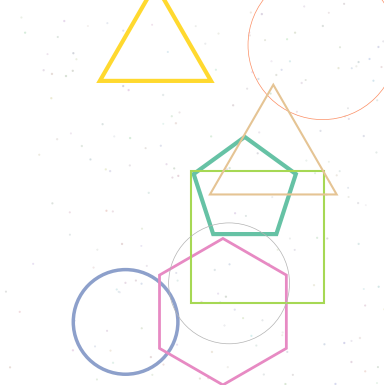[{"shape": "pentagon", "thickness": 3, "radius": 0.7, "center": [0.636, 0.505]}, {"shape": "circle", "thickness": 0.5, "radius": 0.97, "center": [0.838, 0.883]}, {"shape": "circle", "thickness": 2.5, "radius": 0.68, "center": [0.326, 0.164]}, {"shape": "hexagon", "thickness": 2, "radius": 0.95, "center": [0.579, 0.19]}, {"shape": "square", "thickness": 1.5, "radius": 0.86, "center": [0.669, 0.384]}, {"shape": "triangle", "thickness": 3, "radius": 0.83, "center": [0.404, 0.873]}, {"shape": "triangle", "thickness": 1.5, "radius": 0.95, "center": [0.71, 0.59]}, {"shape": "circle", "thickness": 0.5, "radius": 0.78, "center": [0.595, 0.264]}]